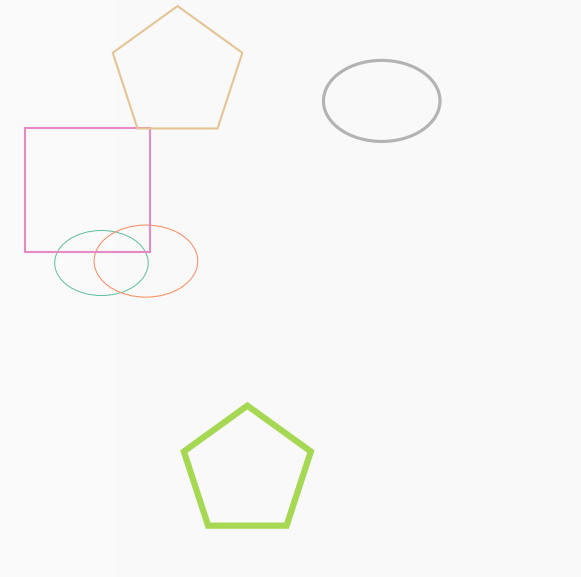[{"shape": "oval", "thickness": 0.5, "radius": 0.4, "center": [0.175, 0.544]}, {"shape": "oval", "thickness": 0.5, "radius": 0.45, "center": [0.251, 0.547]}, {"shape": "square", "thickness": 1, "radius": 0.54, "center": [0.151, 0.67]}, {"shape": "pentagon", "thickness": 3, "radius": 0.57, "center": [0.426, 0.182]}, {"shape": "pentagon", "thickness": 1, "radius": 0.59, "center": [0.305, 0.871]}, {"shape": "oval", "thickness": 1.5, "radius": 0.5, "center": [0.657, 0.824]}]